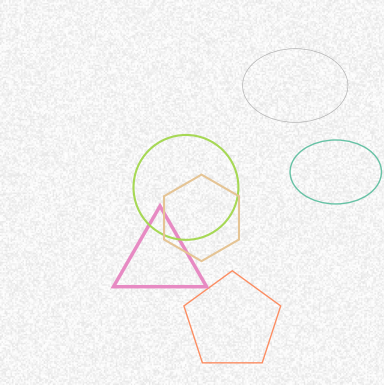[{"shape": "oval", "thickness": 1, "radius": 0.59, "center": [0.872, 0.553]}, {"shape": "pentagon", "thickness": 1, "radius": 0.66, "center": [0.603, 0.165]}, {"shape": "triangle", "thickness": 2.5, "radius": 0.7, "center": [0.416, 0.325]}, {"shape": "circle", "thickness": 1.5, "radius": 0.68, "center": [0.483, 0.513]}, {"shape": "hexagon", "thickness": 1.5, "radius": 0.56, "center": [0.523, 0.434]}, {"shape": "oval", "thickness": 0.5, "radius": 0.68, "center": [0.767, 0.778]}]